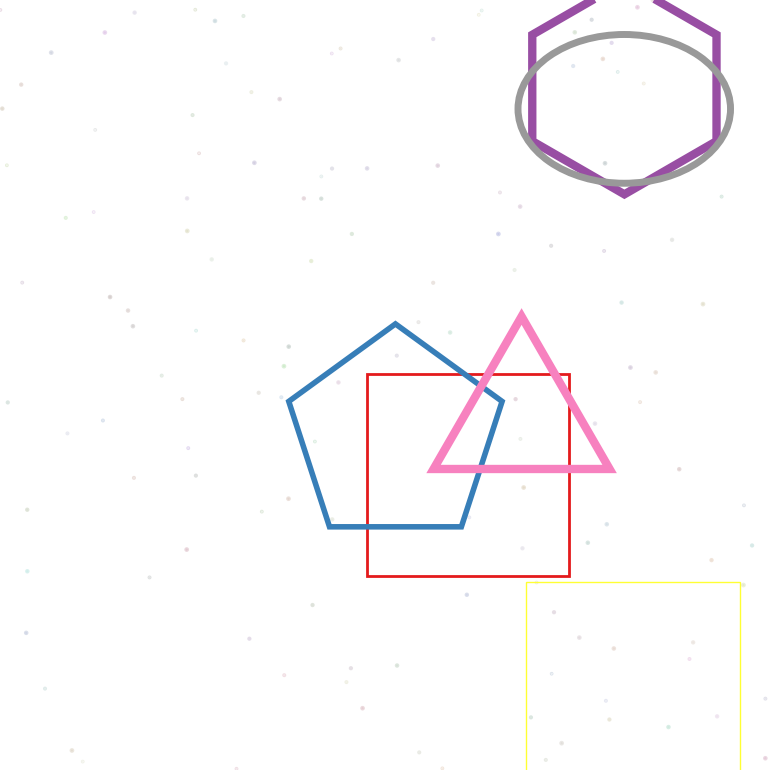[{"shape": "square", "thickness": 1, "radius": 0.66, "center": [0.608, 0.383]}, {"shape": "pentagon", "thickness": 2, "radius": 0.73, "center": [0.514, 0.434]}, {"shape": "hexagon", "thickness": 3, "radius": 0.69, "center": [0.811, 0.886]}, {"shape": "square", "thickness": 0.5, "radius": 0.7, "center": [0.822, 0.104]}, {"shape": "triangle", "thickness": 3, "radius": 0.66, "center": [0.677, 0.457]}, {"shape": "oval", "thickness": 2.5, "radius": 0.69, "center": [0.811, 0.859]}]